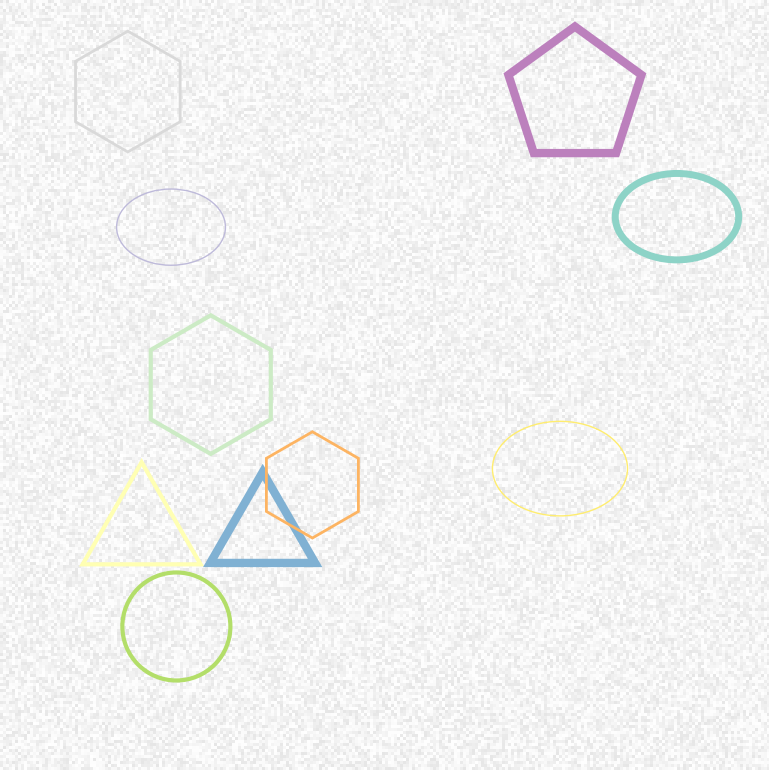[{"shape": "oval", "thickness": 2.5, "radius": 0.4, "center": [0.879, 0.719]}, {"shape": "triangle", "thickness": 1.5, "radius": 0.44, "center": [0.184, 0.311]}, {"shape": "oval", "thickness": 0.5, "radius": 0.35, "center": [0.222, 0.705]}, {"shape": "triangle", "thickness": 3, "radius": 0.39, "center": [0.341, 0.308]}, {"shape": "hexagon", "thickness": 1, "radius": 0.34, "center": [0.406, 0.37]}, {"shape": "circle", "thickness": 1.5, "radius": 0.35, "center": [0.229, 0.186]}, {"shape": "hexagon", "thickness": 1, "radius": 0.39, "center": [0.166, 0.881]}, {"shape": "pentagon", "thickness": 3, "radius": 0.45, "center": [0.747, 0.875]}, {"shape": "hexagon", "thickness": 1.5, "radius": 0.45, "center": [0.274, 0.5]}, {"shape": "oval", "thickness": 0.5, "radius": 0.44, "center": [0.727, 0.391]}]